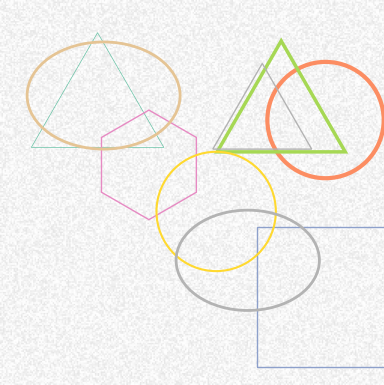[{"shape": "triangle", "thickness": 0.5, "radius": 0.99, "center": [0.253, 0.716]}, {"shape": "circle", "thickness": 3, "radius": 0.76, "center": [0.846, 0.688]}, {"shape": "square", "thickness": 1, "radius": 0.91, "center": [0.85, 0.229]}, {"shape": "hexagon", "thickness": 1, "radius": 0.71, "center": [0.387, 0.572]}, {"shape": "triangle", "thickness": 2.5, "radius": 0.96, "center": [0.73, 0.702]}, {"shape": "circle", "thickness": 1.5, "radius": 0.77, "center": [0.561, 0.451]}, {"shape": "oval", "thickness": 2, "radius": 0.99, "center": [0.269, 0.752]}, {"shape": "oval", "thickness": 2, "radius": 0.93, "center": [0.643, 0.324]}, {"shape": "triangle", "thickness": 1, "radius": 0.74, "center": [0.681, 0.687]}]